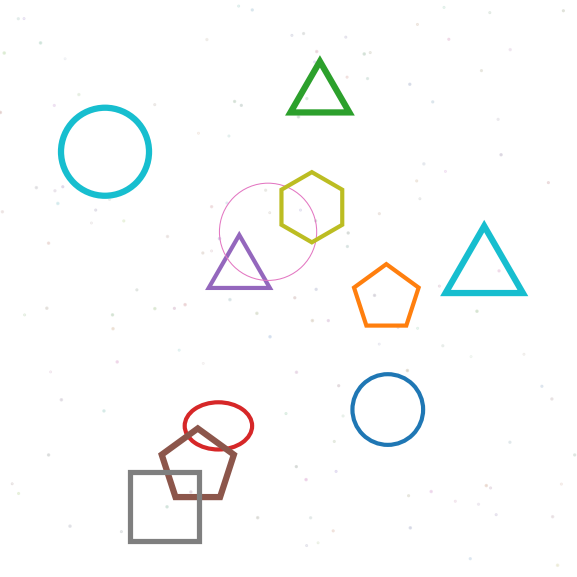[{"shape": "circle", "thickness": 2, "radius": 0.31, "center": [0.671, 0.29]}, {"shape": "pentagon", "thickness": 2, "radius": 0.29, "center": [0.669, 0.483]}, {"shape": "triangle", "thickness": 3, "radius": 0.29, "center": [0.554, 0.834]}, {"shape": "oval", "thickness": 2, "radius": 0.29, "center": [0.378, 0.262]}, {"shape": "triangle", "thickness": 2, "radius": 0.31, "center": [0.414, 0.531]}, {"shape": "pentagon", "thickness": 3, "radius": 0.33, "center": [0.343, 0.192]}, {"shape": "circle", "thickness": 0.5, "radius": 0.42, "center": [0.464, 0.598]}, {"shape": "square", "thickness": 2.5, "radius": 0.3, "center": [0.285, 0.122]}, {"shape": "hexagon", "thickness": 2, "radius": 0.3, "center": [0.54, 0.64]}, {"shape": "triangle", "thickness": 3, "radius": 0.39, "center": [0.838, 0.53]}, {"shape": "circle", "thickness": 3, "radius": 0.38, "center": [0.182, 0.736]}]